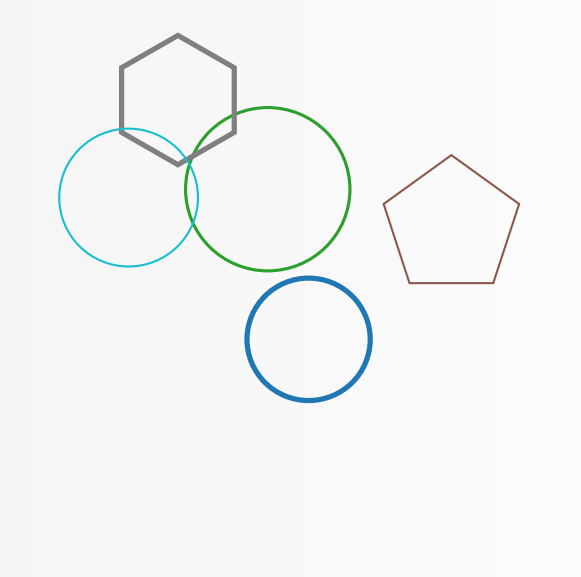[{"shape": "circle", "thickness": 2.5, "radius": 0.53, "center": [0.531, 0.412]}, {"shape": "circle", "thickness": 1.5, "radius": 0.71, "center": [0.461, 0.671]}, {"shape": "pentagon", "thickness": 1, "radius": 0.61, "center": [0.777, 0.608]}, {"shape": "hexagon", "thickness": 2.5, "radius": 0.56, "center": [0.306, 0.826]}, {"shape": "circle", "thickness": 1, "radius": 0.6, "center": [0.221, 0.657]}]